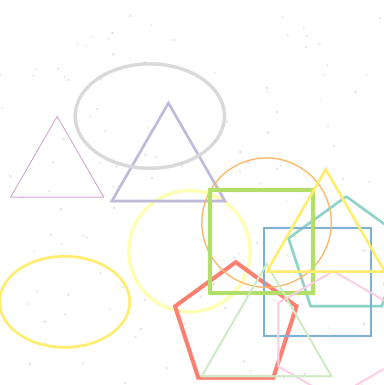[{"shape": "pentagon", "thickness": 2, "radius": 0.79, "center": [0.899, 0.332]}, {"shape": "circle", "thickness": 2.5, "radius": 0.79, "center": [0.492, 0.348]}, {"shape": "triangle", "thickness": 2, "radius": 0.85, "center": [0.437, 0.563]}, {"shape": "pentagon", "thickness": 3, "radius": 0.83, "center": [0.612, 0.153]}, {"shape": "square", "thickness": 1.5, "radius": 0.7, "center": [0.824, 0.267]}, {"shape": "circle", "thickness": 1, "radius": 0.84, "center": [0.692, 0.422]}, {"shape": "square", "thickness": 3, "radius": 0.67, "center": [0.679, 0.373]}, {"shape": "hexagon", "thickness": 1.5, "radius": 0.83, "center": [0.866, 0.131]}, {"shape": "oval", "thickness": 2.5, "radius": 0.97, "center": [0.389, 0.699]}, {"shape": "triangle", "thickness": 0.5, "radius": 0.7, "center": [0.149, 0.558]}, {"shape": "triangle", "thickness": 1.5, "radius": 0.97, "center": [0.693, 0.12]}, {"shape": "oval", "thickness": 2, "radius": 0.84, "center": [0.168, 0.216]}, {"shape": "triangle", "thickness": 2, "radius": 0.89, "center": [0.846, 0.383]}]